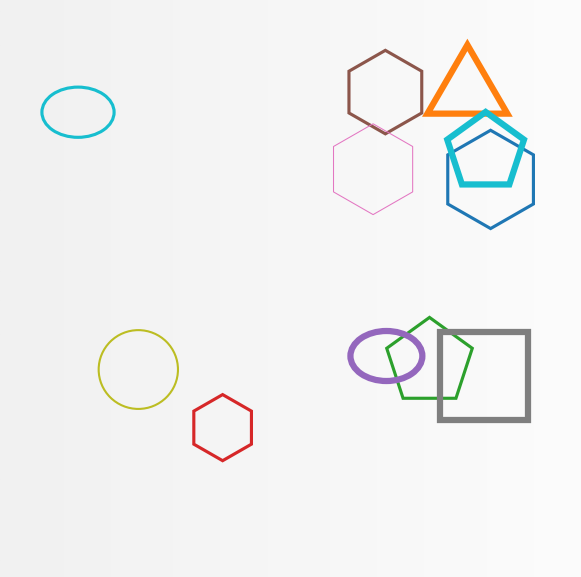[{"shape": "hexagon", "thickness": 1.5, "radius": 0.43, "center": [0.844, 0.688]}, {"shape": "triangle", "thickness": 3, "radius": 0.4, "center": [0.804, 0.842]}, {"shape": "pentagon", "thickness": 1.5, "radius": 0.39, "center": [0.739, 0.372]}, {"shape": "hexagon", "thickness": 1.5, "radius": 0.29, "center": [0.383, 0.259]}, {"shape": "oval", "thickness": 3, "radius": 0.31, "center": [0.665, 0.383]}, {"shape": "hexagon", "thickness": 1.5, "radius": 0.36, "center": [0.663, 0.84]}, {"shape": "hexagon", "thickness": 0.5, "radius": 0.39, "center": [0.642, 0.706]}, {"shape": "square", "thickness": 3, "radius": 0.38, "center": [0.833, 0.347]}, {"shape": "circle", "thickness": 1, "radius": 0.34, "center": [0.238, 0.359]}, {"shape": "oval", "thickness": 1.5, "radius": 0.31, "center": [0.134, 0.805]}, {"shape": "pentagon", "thickness": 3, "radius": 0.35, "center": [0.835, 0.736]}]